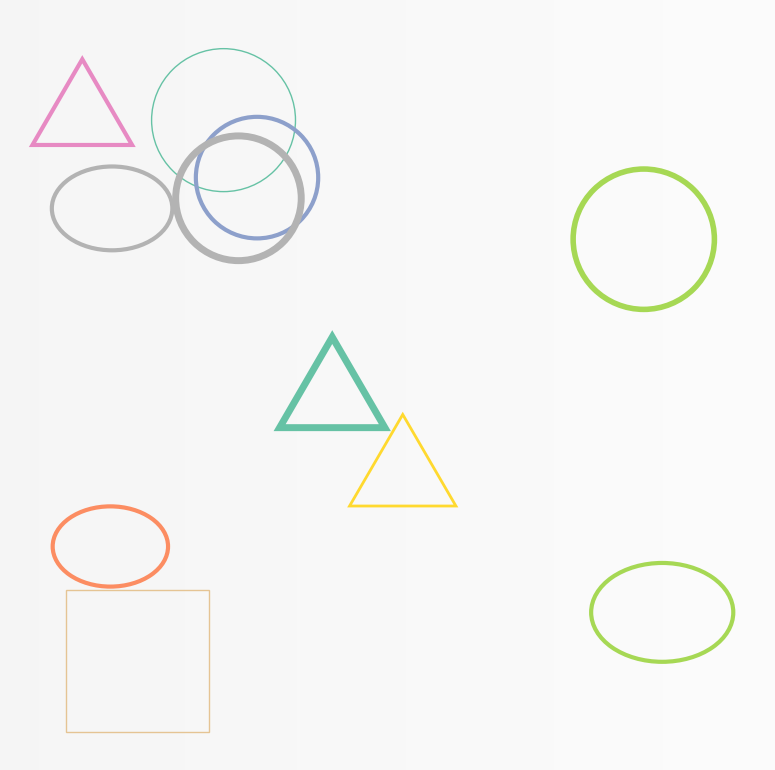[{"shape": "triangle", "thickness": 2.5, "radius": 0.39, "center": [0.429, 0.484]}, {"shape": "circle", "thickness": 0.5, "radius": 0.46, "center": [0.288, 0.844]}, {"shape": "oval", "thickness": 1.5, "radius": 0.37, "center": [0.142, 0.29]}, {"shape": "circle", "thickness": 1.5, "radius": 0.39, "center": [0.332, 0.769]}, {"shape": "triangle", "thickness": 1.5, "radius": 0.37, "center": [0.106, 0.849]}, {"shape": "circle", "thickness": 2, "radius": 0.46, "center": [0.831, 0.689]}, {"shape": "oval", "thickness": 1.5, "radius": 0.46, "center": [0.854, 0.205]}, {"shape": "triangle", "thickness": 1, "radius": 0.4, "center": [0.52, 0.382]}, {"shape": "square", "thickness": 0.5, "radius": 0.46, "center": [0.178, 0.142]}, {"shape": "circle", "thickness": 2.5, "radius": 0.4, "center": [0.308, 0.742]}, {"shape": "oval", "thickness": 1.5, "radius": 0.39, "center": [0.145, 0.729]}]